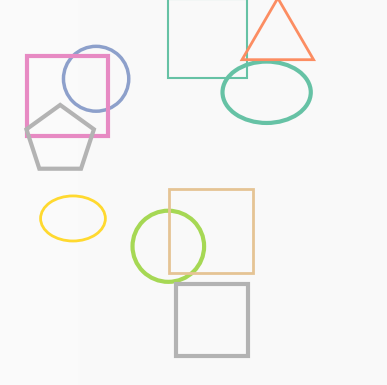[{"shape": "square", "thickness": 1.5, "radius": 0.51, "center": [0.535, 0.9]}, {"shape": "oval", "thickness": 3, "radius": 0.57, "center": [0.688, 0.76]}, {"shape": "triangle", "thickness": 2, "radius": 0.53, "center": [0.717, 0.898]}, {"shape": "circle", "thickness": 2.5, "radius": 0.42, "center": [0.248, 0.795]}, {"shape": "square", "thickness": 3, "radius": 0.52, "center": [0.174, 0.75]}, {"shape": "circle", "thickness": 3, "radius": 0.46, "center": [0.434, 0.36]}, {"shape": "oval", "thickness": 2, "radius": 0.42, "center": [0.188, 0.433]}, {"shape": "square", "thickness": 2, "radius": 0.54, "center": [0.545, 0.401]}, {"shape": "pentagon", "thickness": 3, "radius": 0.46, "center": [0.155, 0.636]}, {"shape": "square", "thickness": 3, "radius": 0.47, "center": [0.547, 0.169]}]